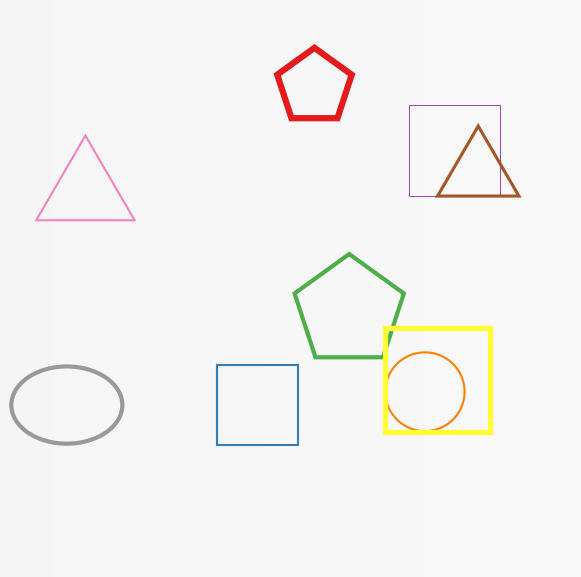[{"shape": "pentagon", "thickness": 3, "radius": 0.34, "center": [0.541, 0.849]}, {"shape": "square", "thickness": 1, "radius": 0.35, "center": [0.443, 0.298]}, {"shape": "pentagon", "thickness": 2, "radius": 0.49, "center": [0.601, 0.46]}, {"shape": "square", "thickness": 0.5, "radius": 0.39, "center": [0.782, 0.738]}, {"shape": "circle", "thickness": 1, "radius": 0.34, "center": [0.731, 0.321]}, {"shape": "square", "thickness": 2.5, "radius": 0.45, "center": [0.753, 0.341]}, {"shape": "triangle", "thickness": 1.5, "radius": 0.4, "center": [0.823, 0.7]}, {"shape": "triangle", "thickness": 1, "radius": 0.49, "center": [0.147, 0.667]}, {"shape": "oval", "thickness": 2, "radius": 0.48, "center": [0.115, 0.298]}]